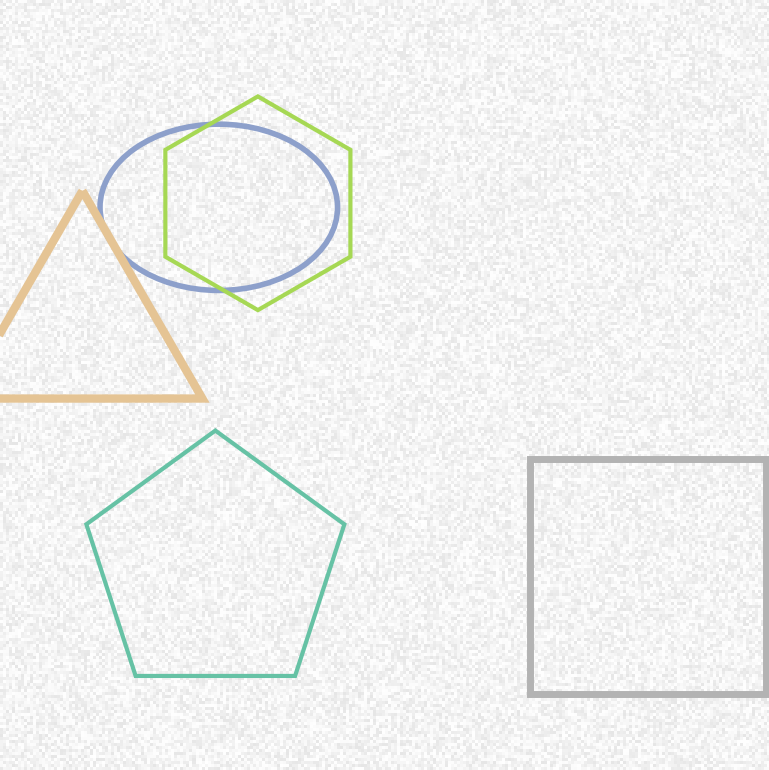[{"shape": "pentagon", "thickness": 1.5, "radius": 0.88, "center": [0.28, 0.265]}, {"shape": "oval", "thickness": 2, "radius": 0.77, "center": [0.284, 0.731]}, {"shape": "hexagon", "thickness": 1.5, "radius": 0.69, "center": [0.335, 0.736]}, {"shape": "triangle", "thickness": 3, "radius": 0.9, "center": [0.107, 0.572]}, {"shape": "square", "thickness": 2.5, "radius": 0.77, "center": [0.842, 0.251]}]